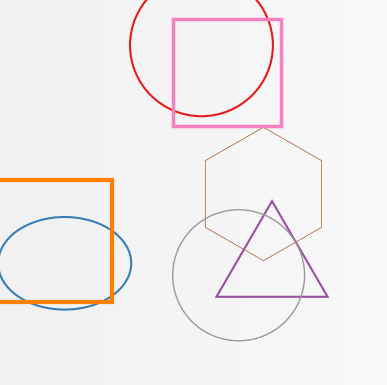[{"shape": "circle", "thickness": 1.5, "radius": 0.92, "center": [0.52, 0.882]}, {"shape": "oval", "thickness": 1.5, "radius": 0.86, "center": [0.167, 0.316]}, {"shape": "triangle", "thickness": 1.5, "radius": 0.83, "center": [0.702, 0.312]}, {"shape": "square", "thickness": 3, "radius": 0.8, "center": [0.13, 0.374]}, {"shape": "hexagon", "thickness": 0.5, "radius": 0.87, "center": [0.68, 0.496]}, {"shape": "square", "thickness": 2.5, "radius": 0.7, "center": [0.585, 0.812]}, {"shape": "circle", "thickness": 1, "radius": 0.85, "center": [0.616, 0.285]}]